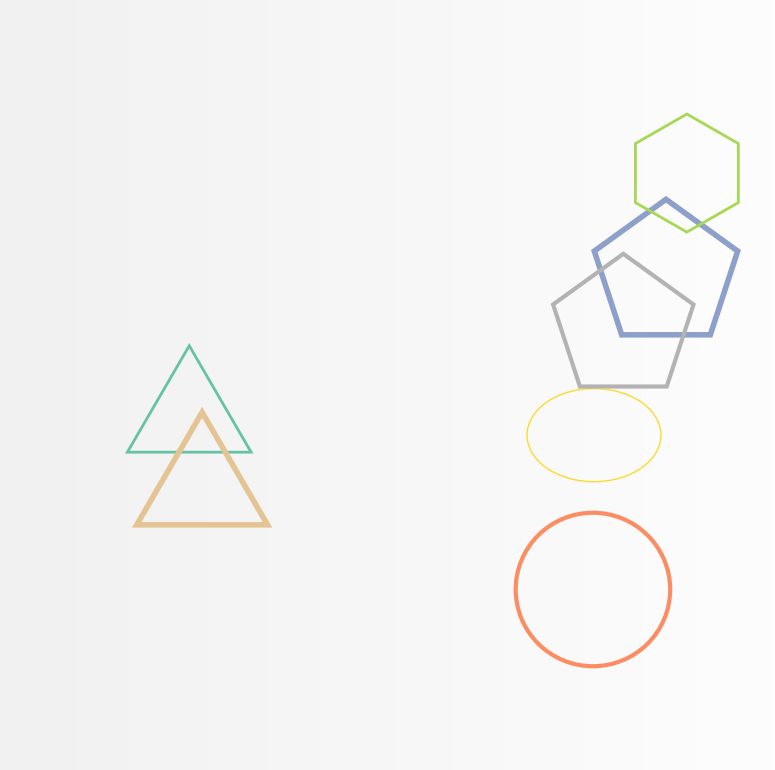[{"shape": "triangle", "thickness": 1, "radius": 0.46, "center": [0.244, 0.459]}, {"shape": "circle", "thickness": 1.5, "radius": 0.5, "center": [0.765, 0.234]}, {"shape": "pentagon", "thickness": 2, "radius": 0.49, "center": [0.859, 0.644]}, {"shape": "hexagon", "thickness": 1, "radius": 0.38, "center": [0.886, 0.775]}, {"shape": "oval", "thickness": 0.5, "radius": 0.43, "center": [0.766, 0.435]}, {"shape": "triangle", "thickness": 2, "radius": 0.49, "center": [0.261, 0.367]}, {"shape": "pentagon", "thickness": 1.5, "radius": 0.48, "center": [0.804, 0.575]}]